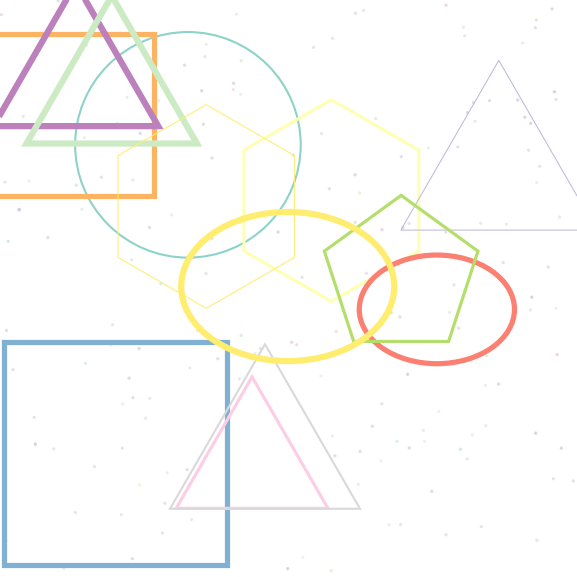[{"shape": "circle", "thickness": 1, "radius": 0.98, "center": [0.325, 0.748]}, {"shape": "hexagon", "thickness": 1.5, "radius": 0.87, "center": [0.574, 0.652]}, {"shape": "triangle", "thickness": 0.5, "radius": 0.98, "center": [0.864, 0.699]}, {"shape": "oval", "thickness": 2.5, "radius": 0.67, "center": [0.756, 0.463]}, {"shape": "square", "thickness": 2.5, "radius": 0.97, "center": [0.2, 0.214]}, {"shape": "square", "thickness": 2.5, "radius": 0.7, "center": [0.128, 0.8]}, {"shape": "pentagon", "thickness": 1.5, "radius": 0.7, "center": [0.695, 0.521]}, {"shape": "triangle", "thickness": 1.5, "radius": 0.76, "center": [0.436, 0.195]}, {"shape": "triangle", "thickness": 1, "radius": 0.95, "center": [0.459, 0.213]}, {"shape": "triangle", "thickness": 3, "radius": 0.82, "center": [0.131, 0.863]}, {"shape": "triangle", "thickness": 3, "radius": 0.85, "center": [0.193, 0.836]}, {"shape": "oval", "thickness": 3, "radius": 0.92, "center": [0.498, 0.503]}, {"shape": "hexagon", "thickness": 0.5, "radius": 0.88, "center": [0.357, 0.642]}]